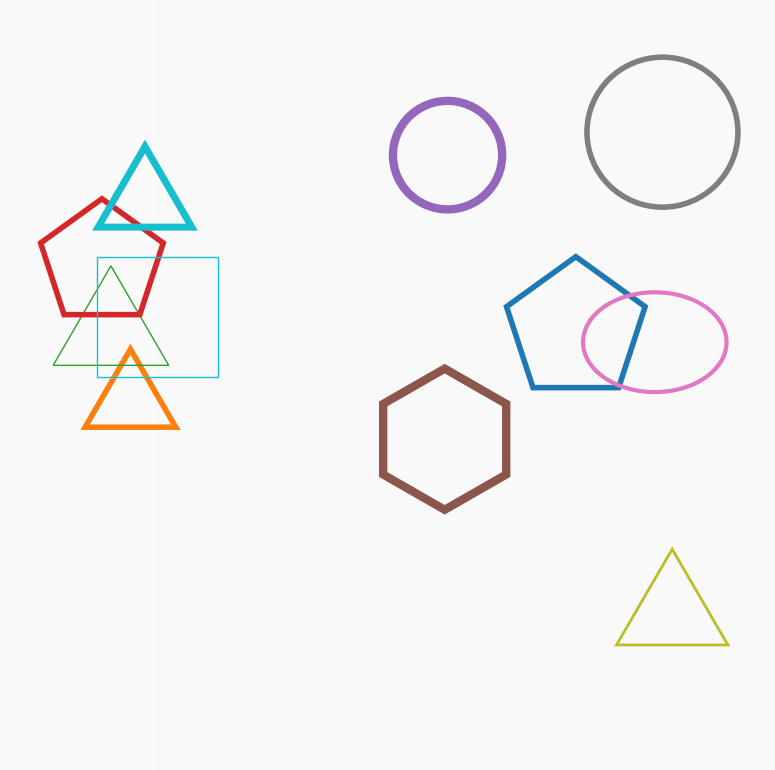[{"shape": "pentagon", "thickness": 2, "radius": 0.47, "center": [0.743, 0.573]}, {"shape": "triangle", "thickness": 2, "radius": 0.34, "center": [0.168, 0.479]}, {"shape": "triangle", "thickness": 0.5, "radius": 0.43, "center": [0.143, 0.569]}, {"shape": "pentagon", "thickness": 2, "radius": 0.42, "center": [0.132, 0.659]}, {"shape": "circle", "thickness": 3, "radius": 0.35, "center": [0.578, 0.799]}, {"shape": "hexagon", "thickness": 3, "radius": 0.46, "center": [0.574, 0.43]}, {"shape": "oval", "thickness": 1.5, "radius": 0.46, "center": [0.845, 0.556]}, {"shape": "circle", "thickness": 2, "radius": 0.49, "center": [0.855, 0.828]}, {"shape": "triangle", "thickness": 1, "radius": 0.41, "center": [0.867, 0.204]}, {"shape": "square", "thickness": 0.5, "radius": 0.39, "center": [0.203, 0.588]}, {"shape": "triangle", "thickness": 2.5, "radius": 0.35, "center": [0.187, 0.74]}]